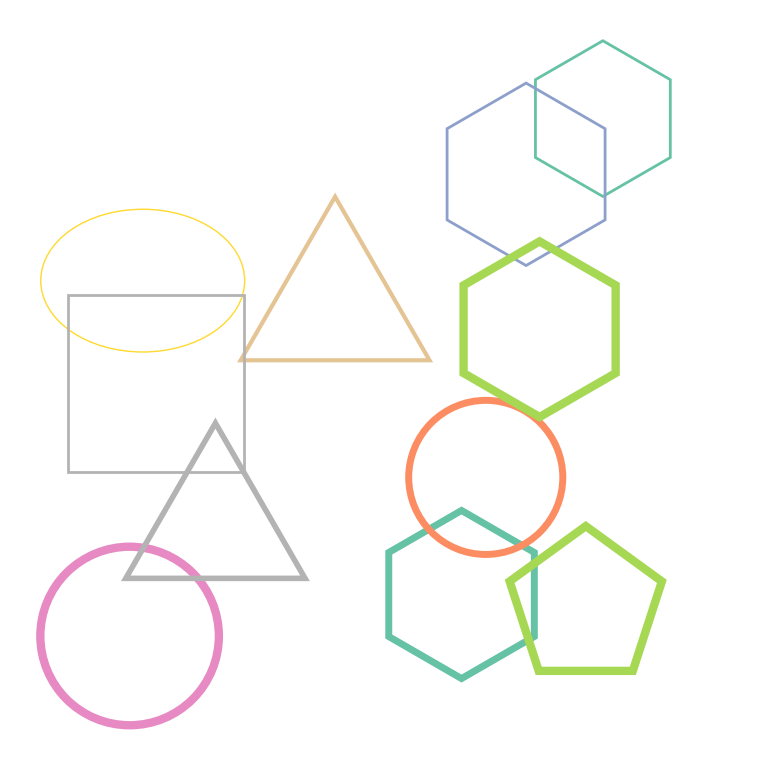[{"shape": "hexagon", "thickness": 2.5, "radius": 0.55, "center": [0.599, 0.228]}, {"shape": "hexagon", "thickness": 1, "radius": 0.51, "center": [0.783, 0.846]}, {"shape": "circle", "thickness": 2.5, "radius": 0.5, "center": [0.631, 0.38]}, {"shape": "hexagon", "thickness": 1, "radius": 0.59, "center": [0.683, 0.774]}, {"shape": "circle", "thickness": 3, "radius": 0.58, "center": [0.168, 0.174]}, {"shape": "hexagon", "thickness": 3, "radius": 0.57, "center": [0.701, 0.572]}, {"shape": "pentagon", "thickness": 3, "radius": 0.52, "center": [0.761, 0.213]}, {"shape": "oval", "thickness": 0.5, "radius": 0.66, "center": [0.185, 0.636]}, {"shape": "triangle", "thickness": 1.5, "radius": 0.71, "center": [0.435, 0.603]}, {"shape": "square", "thickness": 1, "radius": 0.57, "center": [0.203, 0.502]}, {"shape": "triangle", "thickness": 2, "radius": 0.67, "center": [0.28, 0.316]}]